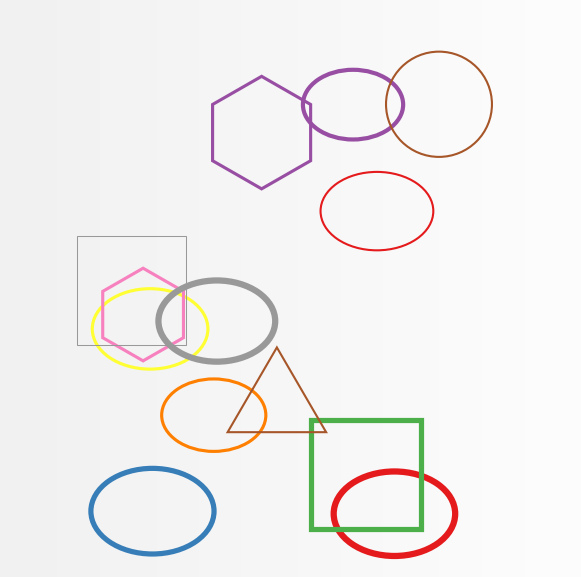[{"shape": "oval", "thickness": 1, "radius": 0.48, "center": [0.648, 0.634]}, {"shape": "oval", "thickness": 3, "radius": 0.52, "center": [0.679, 0.11]}, {"shape": "oval", "thickness": 2.5, "radius": 0.53, "center": [0.262, 0.114]}, {"shape": "square", "thickness": 2.5, "radius": 0.48, "center": [0.63, 0.178]}, {"shape": "hexagon", "thickness": 1.5, "radius": 0.49, "center": [0.45, 0.77]}, {"shape": "oval", "thickness": 2, "radius": 0.43, "center": [0.607, 0.818]}, {"shape": "oval", "thickness": 1.5, "radius": 0.45, "center": [0.368, 0.28]}, {"shape": "oval", "thickness": 1.5, "radius": 0.5, "center": [0.258, 0.43]}, {"shape": "triangle", "thickness": 1, "radius": 0.49, "center": [0.476, 0.3]}, {"shape": "circle", "thickness": 1, "radius": 0.46, "center": [0.755, 0.819]}, {"shape": "hexagon", "thickness": 1.5, "radius": 0.4, "center": [0.246, 0.454]}, {"shape": "square", "thickness": 0.5, "radius": 0.47, "center": [0.227, 0.496]}, {"shape": "oval", "thickness": 3, "radius": 0.5, "center": [0.373, 0.443]}]